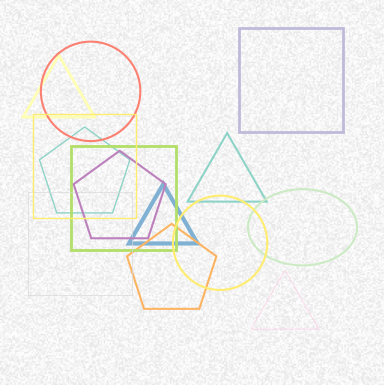[{"shape": "triangle", "thickness": 1.5, "radius": 0.59, "center": [0.59, 0.536]}, {"shape": "pentagon", "thickness": 1, "radius": 0.62, "center": [0.22, 0.547]}, {"shape": "triangle", "thickness": 2, "radius": 0.54, "center": [0.153, 0.75]}, {"shape": "square", "thickness": 2, "radius": 0.68, "center": [0.755, 0.792]}, {"shape": "circle", "thickness": 1.5, "radius": 0.65, "center": [0.235, 0.763]}, {"shape": "triangle", "thickness": 3, "radius": 0.51, "center": [0.424, 0.419]}, {"shape": "pentagon", "thickness": 1.5, "radius": 0.61, "center": [0.446, 0.297]}, {"shape": "square", "thickness": 2, "radius": 0.68, "center": [0.321, 0.485]}, {"shape": "triangle", "thickness": 0.5, "radius": 0.51, "center": [0.74, 0.196]}, {"shape": "square", "thickness": 0.5, "radius": 0.67, "center": [0.207, 0.368]}, {"shape": "pentagon", "thickness": 1.5, "radius": 0.63, "center": [0.311, 0.483]}, {"shape": "oval", "thickness": 1.5, "radius": 0.71, "center": [0.786, 0.41]}, {"shape": "circle", "thickness": 1.5, "radius": 0.61, "center": [0.572, 0.369]}, {"shape": "square", "thickness": 1, "radius": 0.67, "center": [0.22, 0.568]}]